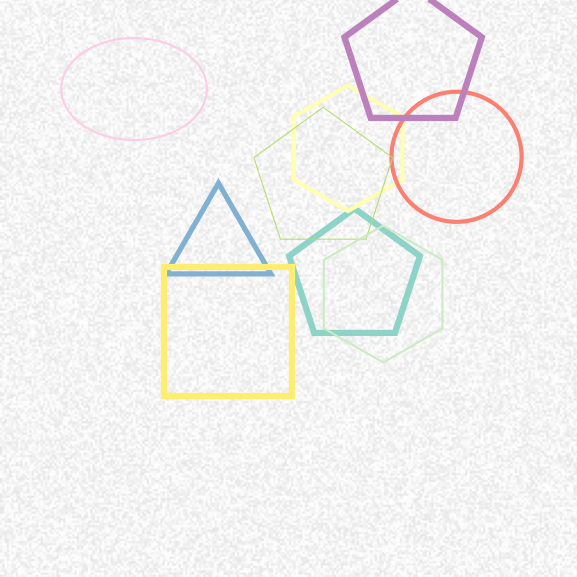[{"shape": "pentagon", "thickness": 3, "radius": 0.6, "center": [0.614, 0.519]}, {"shape": "hexagon", "thickness": 2, "radius": 0.54, "center": [0.603, 0.743]}, {"shape": "circle", "thickness": 2, "radius": 0.56, "center": [0.791, 0.728]}, {"shape": "triangle", "thickness": 2.5, "radius": 0.52, "center": [0.378, 0.577]}, {"shape": "pentagon", "thickness": 0.5, "radius": 0.63, "center": [0.56, 0.687]}, {"shape": "oval", "thickness": 1, "radius": 0.63, "center": [0.232, 0.845]}, {"shape": "pentagon", "thickness": 3, "radius": 0.63, "center": [0.715, 0.896]}, {"shape": "hexagon", "thickness": 1, "radius": 0.59, "center": [0.663, 0.49]}, {"shape": "square", "thickness": 3, "radius": 0.56, "center": [0.395, 0.425]}]